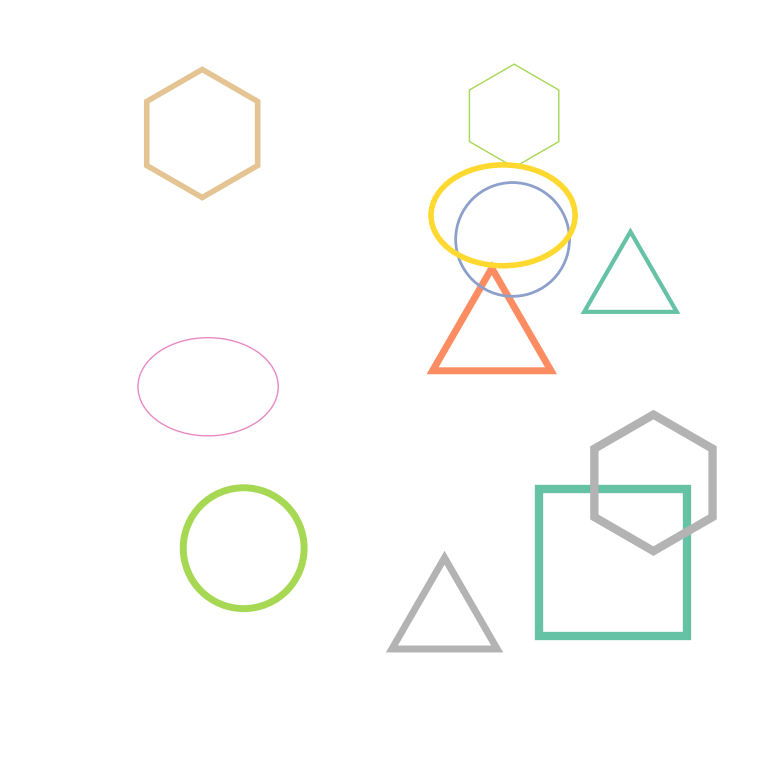[{"shape": "triangle", "thickness": 1.5, "radius": 0.35, "center": [0.819, 0.63]}, {"shape": "square", "thickness": 3, "radius": 0.48, "center": [0.796, 0.27]}, {"shape": "triangle", "thickness": 2.5, "radius": 0.44, "center": [0.639, 0.563]}, {"shape": "circle", "thickness": 1, "radius": 0.37, "center": [0.666, 0.689]}, {"shape": "oval", "thickness": 0.5, "radius": 0.46, "center": [0.27, 0.498]}, {"shape": "hexagon", "thickness": 0.5, "radius": 0.34, "center": [0.668, 0.85]}, {"shape": "circle", "thickness": 2.5, "radius": 0.39, "center": [0.316, 0.288]}, {"shape": "oval", "thickness": 2, "radius": 0.47, "center": [0.653, 0.72]}, {"shape": "hexagon", "thickness": 2, "radius": 0.42, "center": [0.263, 0.827]}, {"shape": "hexagon", "thickness": 3, "radius": 0.44, "center": [0.849, 0.373]}, {"shape": "triangle", "thickness": 2.5, "radius": 0.39, "center": [0.577, 0.197]}]